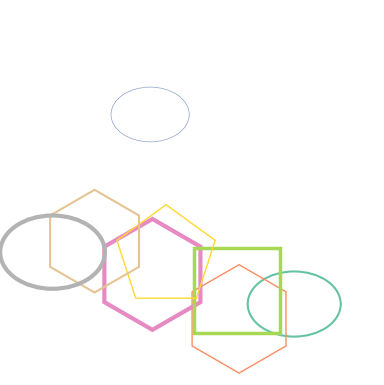[{"shape": "oval", "thickness": 1.5, "radius": 0.6, "center": [0.764, 0.21]}, {"shape": "hexagon", "thickness": 1, "radius": 0.7, "center": [0.621, 0.172]}, {"shape": "oval", "thickness": 0.5, "radius": 0.51, "center": [0.39, 0.703]}, {"shape": "hexagon", "thickness": 3, "radius": 0.72, "center": [0.396, 0.287]}, {"shape": "square", "thickness": 2.5, "radius": 0.55, "center": [0.615, 0.245]}, {"shape": "pentagon", "thickness": 1, "radius": 0.67, "center": [0.431, 0.334]}, {"shape": "hexagon", "thickness": 1.5, "radius": 0.67, "center": [0.246, 0.374]}, {"shape": "oval", "thickness": 3, "radius": 0.68, "center": [0.136, 0.345]}]